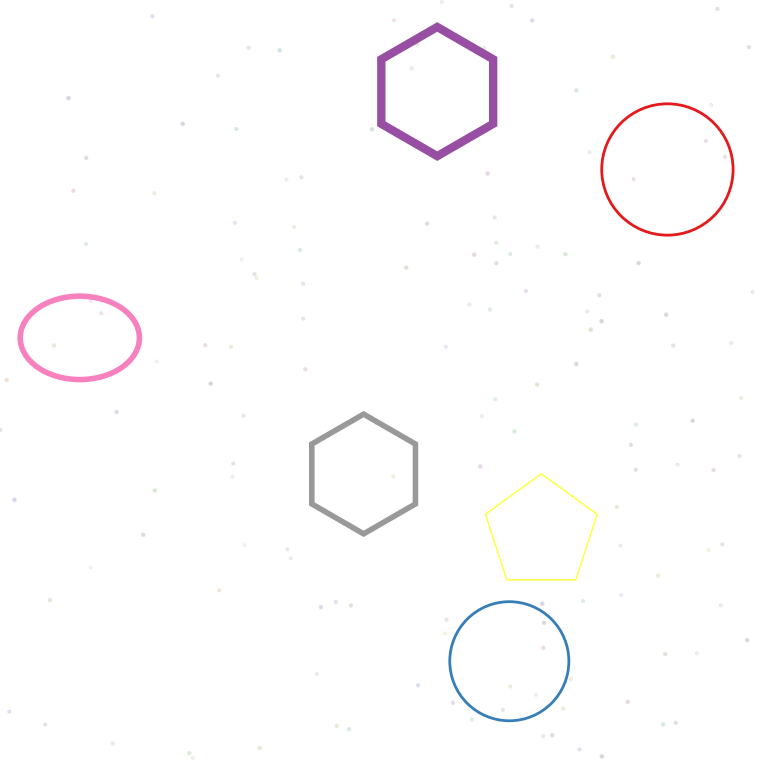[{"shape": "circle", "thickness": 1, "radius": 0.43, "center": [0.867, 0.78]}, {"shape": "circle", "thickness": 1, "radius": 0.39, "center": [0.661, 0.141]}, {"shape": "hexagon", "thickness": 3, "radius": 0.42, "center": [0.568, 0.881]}, {"shape": "pentagon", "thickness": 0.5, "radius": 0.38, "center": [0.703, 0.309]}, {"shape": "oval", "thickness": 2, "radius": 0.39, "center": [0.104, 0.561]}, {"shape": "hexagon", "thickness": 2, "radius": 0.39, "center": [0.472, 0.384]}]